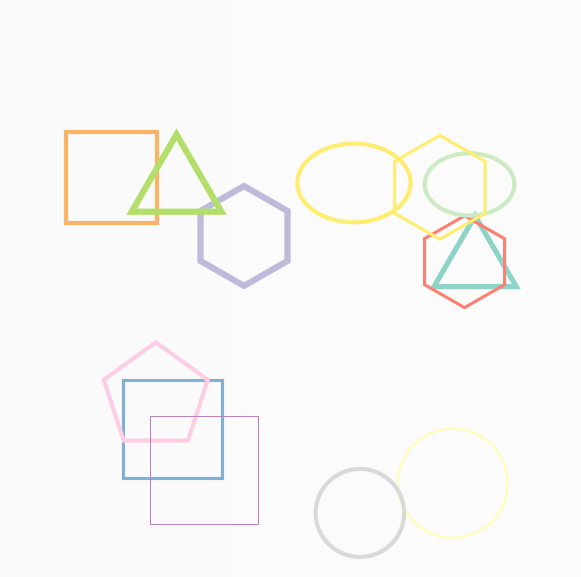[{"shape": "triangle", "thickness": 2.5, "radius": 0.41, "center": [0.817, 0.544]}, {"shape": "circle", "thickness": 1, "radius": 0.47, "center": [0.779, 0.162]}, {"shape": "hexagon", "thickness": 3, "radius": 0.43, "center": [0.42, 0.591]}, {"shape": "hexagon", "thickness": 1.5, "radius": 0.4, "center": [0.799, 0.546]}, {"shape": "square", "thickness": 1.5, "radius": 0.43, "center": [0.296, 0.256]}, {"shape": "square", "thickness": 2, "radius": 0.39, "center": [0.192, 0.692]}, {"shape": "triangle", "thickness": 3, "radius": 0.45, "center": [0.304, 0.677]}, {"shape": "pentagon", "thickness": 2, "radius": 0.47, "center": [0.268, 0.312]}, {"shape": "circle", "thickness": 2, "radius": 0.38, "center": [0.619, 0.111]}, {"shape": "square", "thickness": 0.5, "radius": 0.46, "center": [0.351, 0.185]}, {"shape": "oval", "thickness": 2, "radius": 0.39, "center": [0.808, 0.68]}, {"shape": "oval", "thickness": 2, "radius": 0.49, "center": [0.609, 0.682]}, {"shape": "hexagon", "thickness": 1.5, "radius": 0.45, "center": [0.757, 0.675]}]